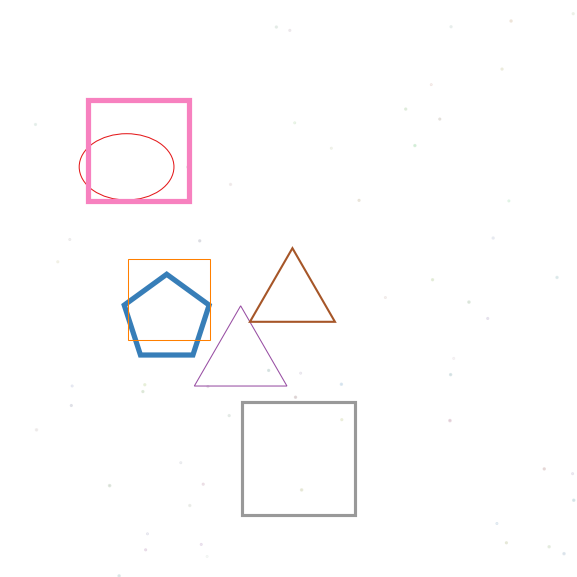[{"shape": "oval", "thickness": 0.5, "radius": 0.41, "center": [0.219, 0.71]}, {"shape": "pentagon", "thickness": 2.5, "radius": 0.39, "center": [0.289, 0.447]}, {"shape": "triangle", "thickness": 0.5, "radius": 0.46, "center": [0.417, 0.377]}, {"shape": "square", "thickness": 0.5, "radius": 0.35, "center": [0.293, 0.48]}, {"shape": "triangle", "thickness": 1, "radius": 0.42, "center": [0.506, 0.484]}, {"shape": "square", "thickness": 2.5, "radius": 0.43, "center": [0.24, 0.739]}, {"shape": "square", "thickness": 1.5, "radius": 0.49, "center": [0.516, 0.206]}]